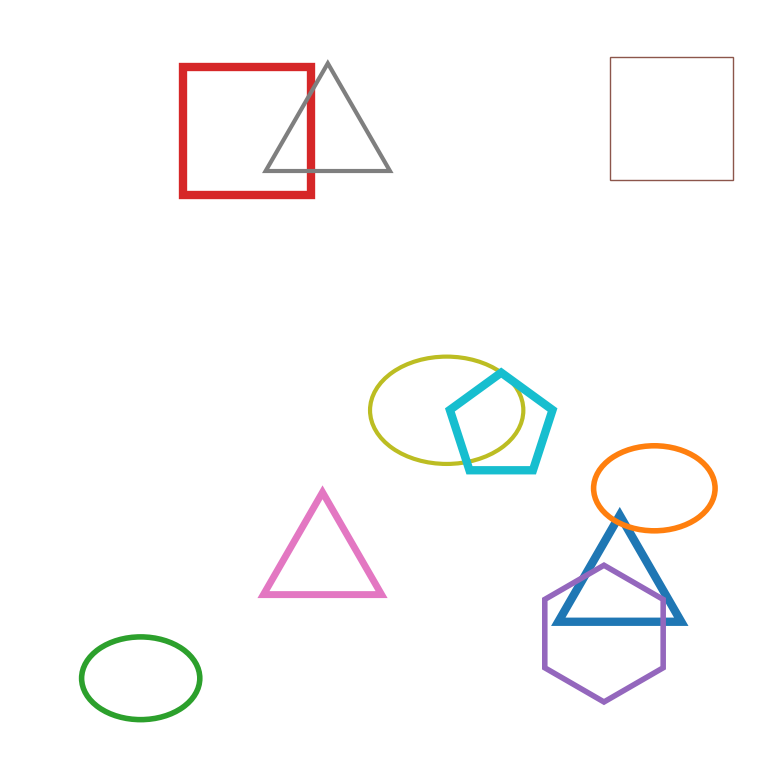[{"shape": "triangle", "thickness": 3, "radius": 0.46, "center": [0.805, 0.239]}, {"shape": "oval", "thickness": 2, "radius": 0.39, "center": [0.85, 0.366]}, {"shape": "oval", "thickness": 2, "radius": 0.38, "center": [0.183, 0.119]}, {"shape": "square", "thickness": 3, "radius": 0.41, "center": [0.321, 0.83]}, {"shape": "hexagon", "thickness": 2, "radius": 0.44, "center": [0.784, 0.177]}, {"shape": "square", "thickness": 0.5, "radius": 0.4, "center": [0.872, 0.846]}, {"shape": "triangle", "thickness": 2.5, "radius": 0.44, "center": [0.419, 0.272]}, {"shape": "triangle", "thickness": 1.5, "radius": 0.47, "center": [0.426, 0.825]}, {"shape": "oval", "thickness": 1.5, "radius": 0.5, "center": [0.58, 0.467]}, {"shape": "pentagon", "thickness": 3, "radius": 0.35, "center": [0.651, 0.446]}]